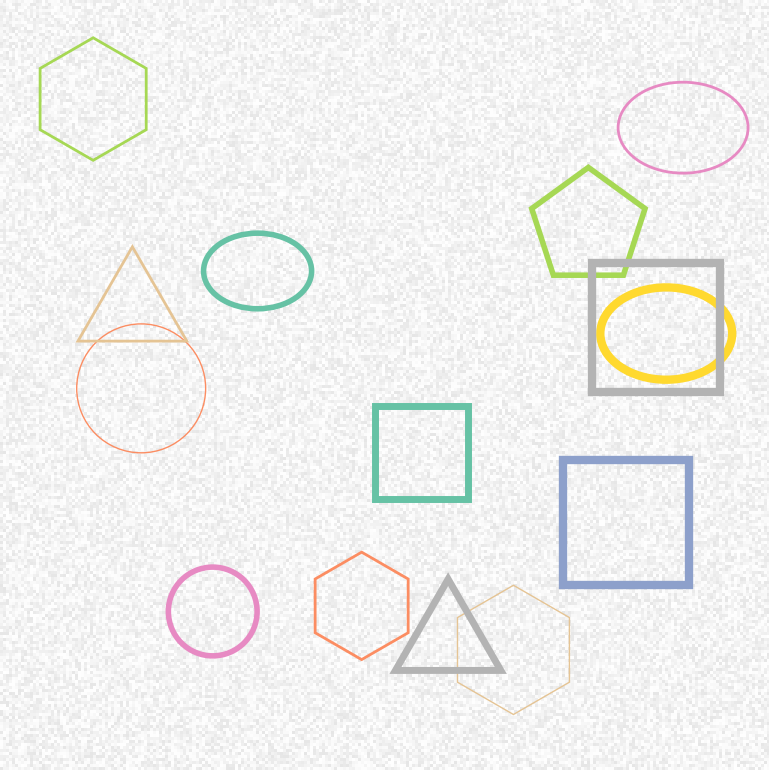[{"shape": "oval", "thickness": 2, "radius": 0.35, "center": [0.335, 0.648]}, {"shape": "square", "thickness": 2.5, "radius": 0.3, "center": [0.547, 0.412]}, {"shape": "circle", "thickness": 0.5, "radius": 0.42, "center": [0.183, 0.496]}, {"shape": "hexagon", "thickness": 1, "radius": 0.35, "center": [0.47, 0.213]}, {"shape": "square", "thickness": 3, "radius": 0.41, "center": [0.813, 0.322]}, {"shape": "circle", "thickness": 2, "radius": 0.29, "center": [0.276, 0.206]}, {"shape": "oval", "thickness": 1, "radius": 0.42, "center": [0.887, 0.834]}, {"shape": "pentagon", "thickness": 2, "radius": 0.39, "center": [0.764, 0.705]}, {"shape": "hexagon", "thickness": 1, "radius": 0.4, "center": [0.121, 0.871]}, {"shape": "oval", "thickness": 3, "radius": 0.43, "center": [0.865, 0.567]}, {"shape": "hexagon", "thickness": 0.5, "radius": 0.42, "center": [0.667, 0.156]}, {"shape": "triangle", "thickness": 1, "radius": 0.41, "center": [0.172, 0.598]}, {"shape": "triangle", "thickness": 2.5, "radius": 0.4, "center": [0.582, 0.169]}, {"shape": "square", "thickness": 3, "radius": 0.42, "center": [0.852, 0.575]}]